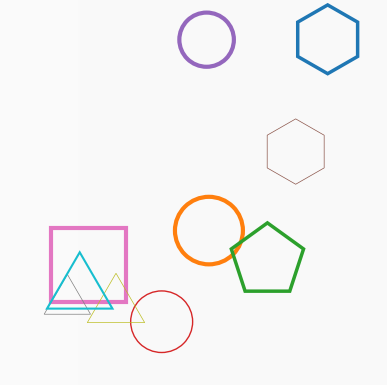[{"shape": "hexagon", "thickness": 2.5, "radius": 0.45, "center": [0.846, 0.898]}, {"shape": "circle", "thickness": 3, "radius": 0.44, "center": [0.539, 0.401]}, {"shape": "pentagon", "thickness": 2.5, "radius": 0.49, "center": [0.69, 0.323]}, {"shape": "circle", "thickness": 1, "radius": 0.4, "center": [0.417, 0.164]}, {"shape": "circle", "thickness": 3, "radius": 0.35, "center": [0.533, 0.897]}, {"shape": "hexagon", "thickness": 0.5, "radius": 0.42, "center": [0.763, 0.606]}, {"shape": "square", "thickness": 3, "radius": 0.48, "center": [0.228, 0.312]}, {"shape": "triangle", "thickness": 0.5, "radius": 0.35, "center": [0.174, 0.218]}, {"shape": "triangle", "thickness": 0.5, "radius": 0.43, "center": [0.299, 0.205]}, {"shape": "triangle", "thickness": 1.5, "radius": 0.49, "center": [0.206, 0.247]}]